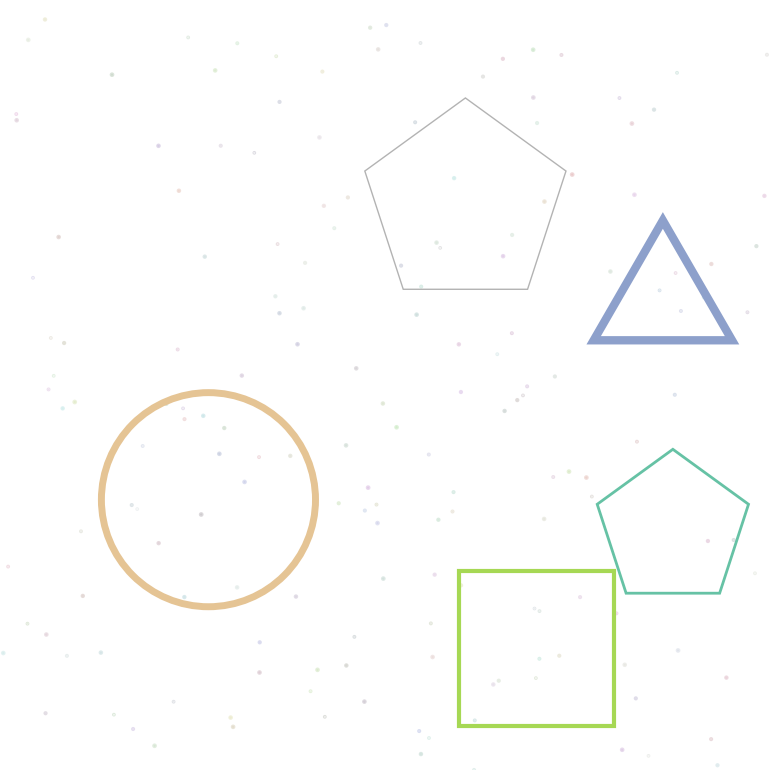[{"shape": "pentagon", "thickness": 1, "radius": 0.52, "center": [0.874, 0.313]}, {"shape": "triangle", "thickness": 3, "radius": 0.52, "center": [0.861, 0.61]}, {"shape": "square", "thickness": 1.5, "radius": 0.5, "center": [0.697, 0.157]}, {"shape": "circle", "thickness": 2.5, "radius": 0.7, "center": [0.271, 0.351]}, {"shape": "pentagon", "thickness": 0.5, "radius": 0.69, "center": [0.604, 0.735]}]